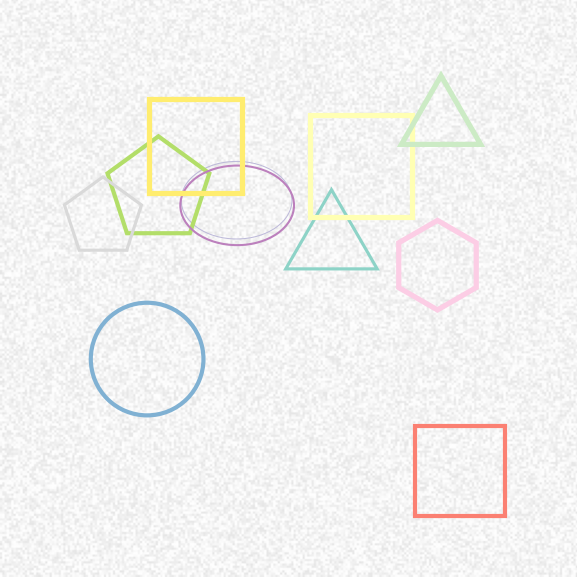[{"shape": "triangle", "thickness": 1.5, "radius": 0.46, "center": [0.574, 0.579]}, {"shape": "square", "thickness": 2.5, "radius": 0.44, "center": [0.624, 0.711]}, {"shape": "oval", "thickness": 0.5, "radius": 0.48, "center": [0.41, 0.652]}, {"shape": "square", "thickness": 2, "radius": 0.39, "center": [0.797, 0.184]}, {"shape": "circle", "thickness": 2, "radius": 0.49, "center": [0.255, 0.377]}, {"shape": "pentagon", "thickness": 2, "radius": 0.46, "center": [0.274, 0.67]}, {"shape": "hexagon", "thickness": 2.5, "radius": 0.39, "center": [0.758, 0.54]}, {"shape": "pentagon", "thickness": 1.5, "radius": 0.35, "center": [0.178, 0.623]}, {"shape": "oval", "thickness": 1, "radius": 0.49, "center": [0.411, 0.644]}, {"shape": "triangle", "thickness": 2.5, "radius": 0.4, "center": [0.764, 0.789]}, {"shape": "square", "thickness": 2.5, "radius": 0.41, "center": [0.339, 0.746]}]